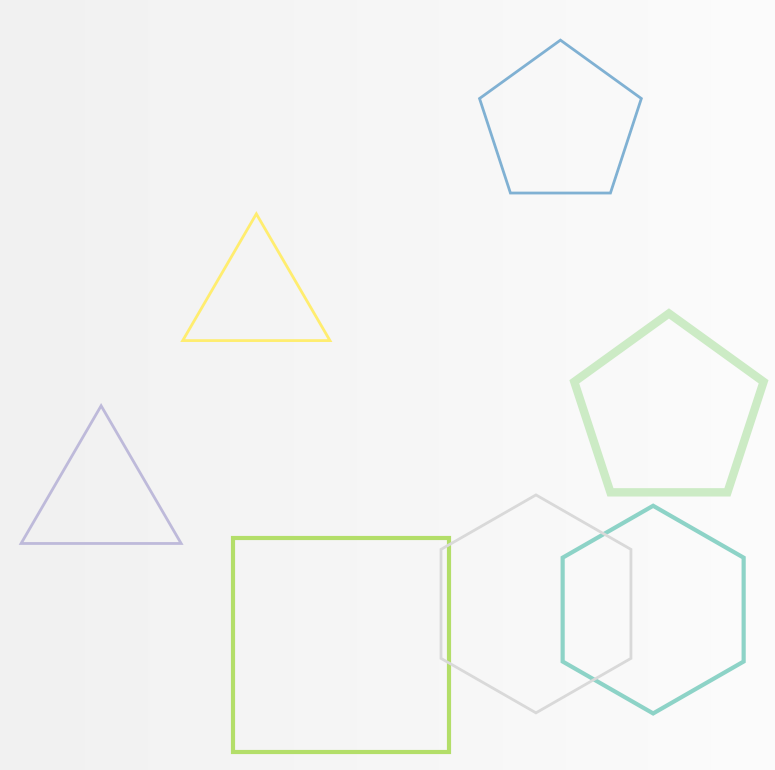[{"shape": "hexagon", "thickness": 1.5, "radius": 0.67, "center": [0.843, 0.208]}, {"shape": "triangle", "thickness": 1, "radius": 0.6, "center": [0.13, 0.354]}, {"shape": "pentagon", "thickness": 1, "radius": 0.55, "center": [0.723, 0.838]}, {"shape": "square", "thickness": 1.5, "radius": 0.7, "center": [0.44, 0.162]}, {"shape": "hexagon", "thickness": 1, "radius": 0.71, "center": [0.692, 0.216]}, {"shape": "pentagon", "thickness": 3, "radius": 0.64, "center": [0.863, 0.464]}, {"shape": "triangle", "thickness": 1, "radius": 0.55, "center": [0.331, 0.613]}]